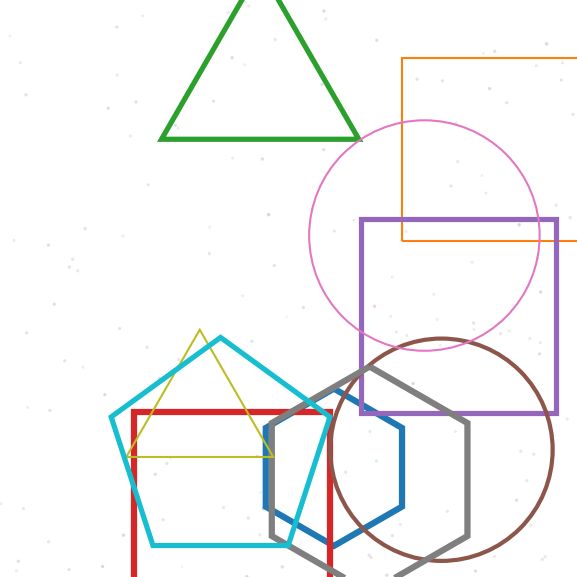[{"shape": "hexagon", "thickness": 3, "radius": 0.68, "center": [0.578, 0.19]}, {"shape": "square", "thickness": 1, "radius": 0.79, "center": [0.854, 0.741]}, {"shape": "triangle", "thickness": 2.5, "radius": 0.99, "center": [0.451, 0.857]}, {"shape": "square", "thickness": 3, "radius": 0.85, "center": [0.402, 0.117]}, {"shape": "square", "thickness": 2.5, "radius": 0.84, "center": [0.794, 0.452]}, {"shape": "circle", "thickness": 2, "radius": 0.96, "center": [0.764, 0.22]}, {"shape": "circle", "thickness": 1, "radius": 1.0, "center": [0.735, 0.591]}, {"shape": "hexagon", "thickness": 3, "radius": 0.98, "center": [0.64, 0.169]}, {"shape": "triangle", "thickness": 1, "radius": 0.73, "center": [0.346, 0.281]}, {"shape": "pentagon", "thickness": 2.5, "radius": 1.0, "center": [0.382, 0.216]}]